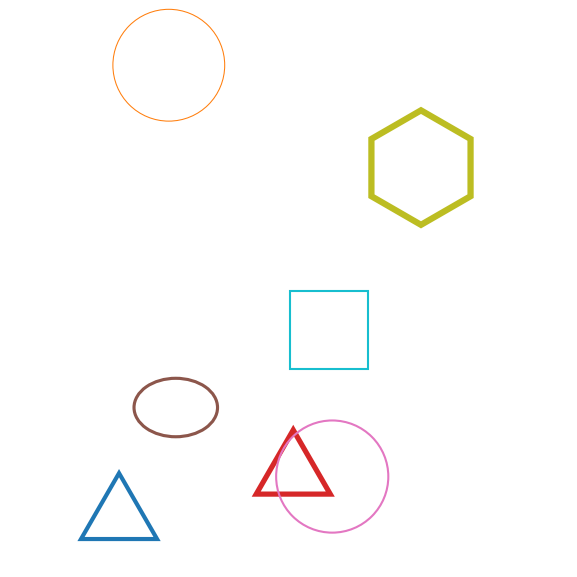[{"shape": "triangle", "thickness": 2, "radius": 0.38, "center": [0.206, 0.104]}, {"shape": "circle", "thickness": 0.5, "radius": 0.48, "center": [0.292, 0.886]}, {"shape": "triangle", "thickness": 2.5, "radius": 0.37, "center": [0.508, 0.181]}, {"shape": "oval", "thickness": 1.5, "radius": 0.36, "center": [0.304, 0.293]}, {"shape": "circle", "thickness": 1, "radius": 0.49, "center": [0.575, 0.174]}, {"shape": "hexagon", "thickness": 3, "radius": 0.5, "center": [0.729, 0.709]}, {"shape": "square", "thickness": 1, "radius": 0.34, "center": [0.569, 0.428]}]